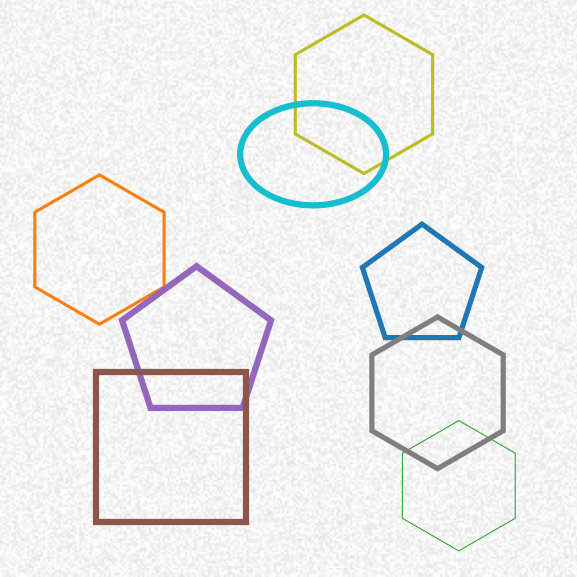[{"shape": "pentagon", "thickness": 2.5, "radius": 0.54, "center": [0.731, 0.502]}, {"shape": "hexagon", "thickness": 1.5, "radius": 0.65, "center": [0.172, 0.567]}, {"shape": "hexagon", "thickness": 0.5, "radius": 0.56, "center": [0.794, 0.158]}, {"shape": "pentagon", "thickness": 3, "radius": 0.68, "center": [0.34, 0.403]}, {"shape": "square", "thickness": 3, "radius": 0.65, "center": [0.296, 0.225]}, {"shape": "hexagon", "thickness": 2.5, "radius": 0.66, "center": [0.758, 0.319]}, {"shape": "hexagon", "thickness": 1.5, "radius": 0.69, "center": [0.63, 0.836]}, {"shape": "oval", "thickness": 3, "radius": 0.63, "center": [0.542, 0.732]}]